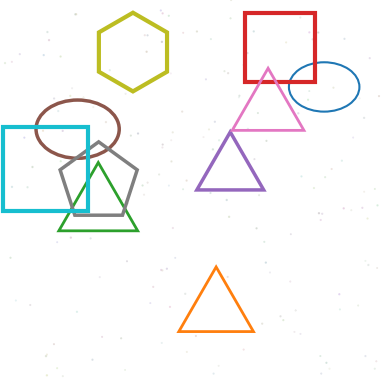[{"shape": "oval", "thickness": 1.5, "radius": 0.46, "center": [0.842, 0.774]}, {"shape": "triangle", "thickness": 2, "radius": 0.56, "center": [0.561, 0.195]}, {"shape": "triangle", "thickness": 2, "radius": 0.59, "center": [0.255, 0.46]}, {"shape": "square", "thickness": 3, "radius": 0.45, "center": [0.727, 0.876]}, {"shape": "triangle", "thickness": 2.5, "radius": 0.5, "center": [0.598, 0.557]}, {"shape": "oval", "thickness": 2.5, "radius": 0.54, "center": [0.202, 0.665]}, {"shape": "triangle", "thickness": 2, "radius": 0.54, "center": [0.696, 0.715]}, {"shape": "pentagon", "thickness": 2.5, "radius": 0.53, "center": [0.256, 0.526]}, {"shape": "hexagon", "thickness": 3, "radius": 0.51, "center": [0.345, 0.865]}, {"shape": "square", "thickness": 3, "radius": 0.55, "center": [0.118, 0.561]}]